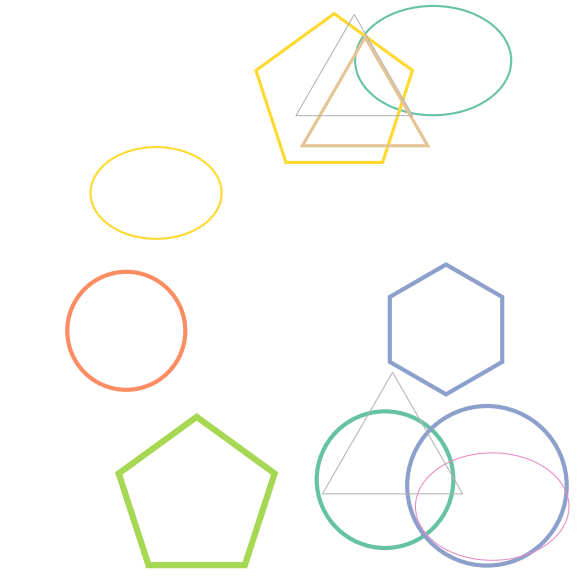[{"shape": "circle", "thickness": 2, "radius": 0.59, "center": [0.667, 0.169]}, {"shape": "oval", "thickness": 1, "radius": 0.68, "center": [0.75, 0.894]}, {"shape": "circle", "thickness": 2, "radius": 0.51, "center": [0.219, 0.426]}, {"shape": "circle", "thickness": 2, "radius": 0.69, "center": [0.843, 0.158]}, {"shape": "hexagon", "thickness": 2, "radius": 0.56, "center": [0.772, 0.429]}, {"shape": "oval", "thickness": 0.5, "radius": 0.66, "center": [0.852, 0.122]}, {"shape": "pentagon", "thickness": 3, "radius": 0.71, "center": [0.341, 0.135]}, {"shape": "pentagon", "thickness": 1.5, "radius": 0.71, "center": [0.579, 0.833]}, {"shape": "oval", "thickness": 1, "radius": 0.57, "center": [0.27, 0.665]}, {"shape": "triangle", "thickness": 1.5, "radius": 0.63, "center": [0.632, 0.809]}, {"shape": "triangle", "thickness": 0.5, "radius": 0.58, "center": [0.614, 0.857]}, {"shape": "triangle", "thickness": 0.5, "radius": 0.7, "center": [0.68, 0.214]}]